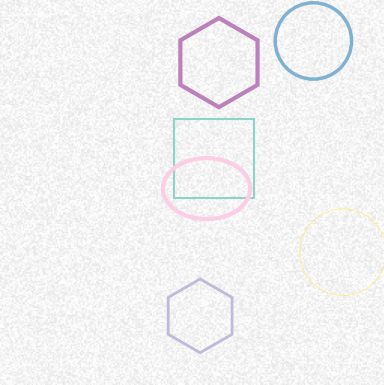[{"shape": "square", "thickness": 1.5, "radius": 0.52, "center": [0.556, 0.588]}, {"shape": "hexagon", "thickness": 2, "radius": 0.48, "center": [0.52, 0.18]}, {"shape": "circle", "thickness": 2.5, "radius": 0.5, "center": [0.814, 0.894]}, {"shape": "oval", "thickness": 3, "radius": 0.57, "center": [0.537, 0.51]}, {"shape": "hexagon", "thickness": 3, "radius": 0.58, "center": [0.569, 0.837]}, {"shape": "circle", "thickness": 0.5, "radius": 0.56, "center": [0.891, 0.345]}]